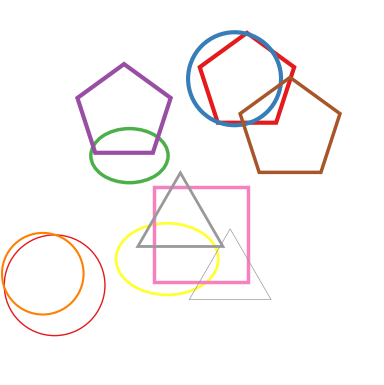[{"shape": "circle", "thickness": 1, "radius": 0.65, "center": [0.142, 0.259]}, {"shape": "pentagon", "thickness": 3, "radius": 0.64, "center": [0.641, 0.786]}, {"shape": "circle", "thickness": 3, "radius": 0.6, "center": [0.609, 0.796]}, {"shape": "oval", "thickness": 2.5, "radius": 0.5, "center": [0.336, 0.596]}, {"shape": "pentagon", "thickness": 3, "radius": 0.64, "center": [0.322, 0.706]}, {"shape": "circle", "thickness": 1.5, "radius": 0.53, "center": [0.111, 0.289]}, {"shape": "oval", "thickness": 2, "radius": 0.66, "center": [0.434, 0.327]}, {"shape": "pentagon", "thickness": 2.5, "radius": 0.68, "center": [0.753, 0.663]}, {"shape": "square", "thickness": 2.5, "radius": 0.61, "center": [0.523, 0.391]}, {"shape": "triangle", "thickness": 0.5, "radius": 0.61, "center": [0.598, 0.283]}, {"shape": "triangle", "thickness": 2, "radius": 0.64, "center": [0.468, 0.424]}]